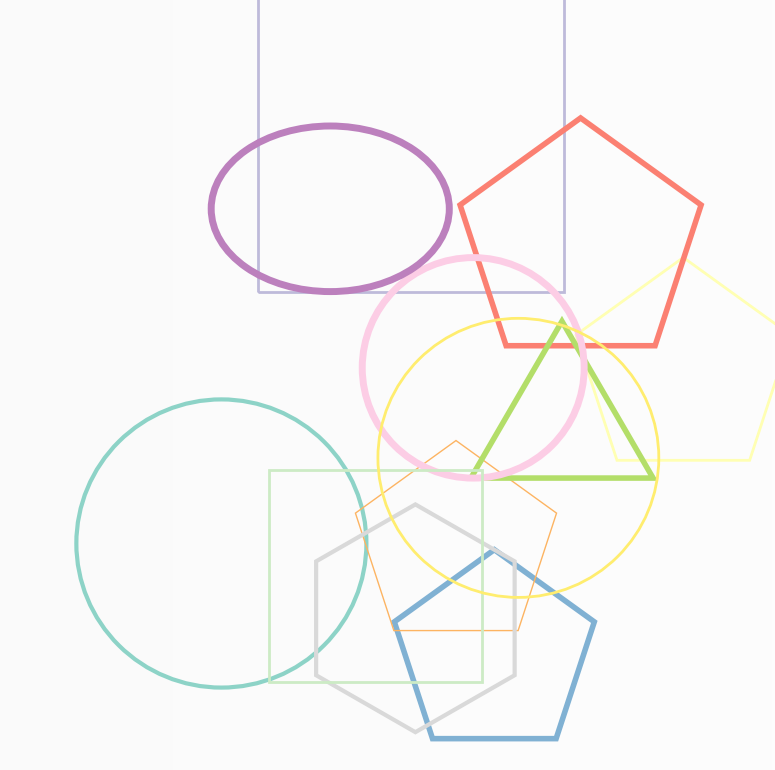[{"shape": "circle", "thickness": 1.5, "radius": 0.94, "center": [0.286, 0.294]}, {"shape": "pentagon", "thickness": 1, "radius": 0.73, "center": [0.882, 0.52]}, {"shape": "square", "thickness": 1, "radius": 0.99, "center": [0.53, 0.818]}, {"shape": "pentagon", "thickness": 2, "radius": 0.82, "center": [0.749, 0.683]}, {"shape": "pentagon", "thickness": 2, "radius": 0.68, "center": [0.638, 0.15]}, {"shape": "pentagon", "thickness": 0.5, "radius": 0.68, "center": [0.588, 0.291]}, {"shape": "triangle", "thickness": 2, "radius": 0.68, "center": [0.725, 0.447]}, {"shape": "circle", "thickness": 2.5, "radius": 0.72, "center": [0.611, 0.522]}, {"shape": "hexagon", "thickness": 1.5, "radius": 0.74, "center": [0.536, 0.197]}, {"shape": "oval", "thickness": 2.5, "radius": 0.77, "center": [0.426, 0.729]}, {"shape": "square", "thickness": 1, "radius": 0.69, "center": [0.485, 0.252]}, {"shape": "circle", "thickness": 1, "radius": 0.91, "center": [0.669, 0.405]}]